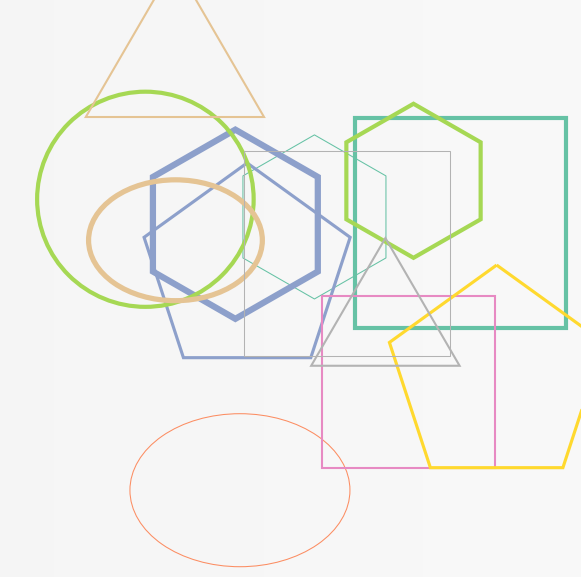[{"shape": "square", "thickness": 2, "radius": 0.91, "center": [0.792, 0.613]}, {"shape": "hexagon", "thickness": 0.5, "radius": 0.71, "center": [0.541, 0.624]}, {"shape": "oval", "thickness": 0.5, "radius": 0.95, "center": [0.413, 0.15]}, {"shape": "pentagon", "thickness": 1.5, "radius": 0.93, "center": [0.425, 0.531]}, {"shape": "hexagon", "thickness": 3, "radius": 0.82, "center": [0.405, 0.611]}, {"shape": "square", "thickness": 1, "radius": 0.74, "center": [0.703, 0.338]}, {"shape": "hexagon", "thickness": 2, "radius": 0.67, "center": [0.711, 0.686]}, {"shape": "circle", "thickness": 2, "radius": 0.93, "center": [0.25, 0.654]}, {"shape": "pentagon", "thickness": 1.5, "radius": 0.97, "center": [0.854, 0.346]}, {"shape": "triangle", "thickness": 1, "radius": 0.89, "center": [0.301, 0.885]}, {"shape": "oval", "thickness": 2.5, "radius": 0.75, "center": [0.302, 0.583]}, {"shape": "triangle", "thickness": 1, "radius": 0.74, "center": [0.663, 0.439]}, {"shape": "square", "thickness": 0.5, "radius": 0.89, "center": [0.597, 0.56]}]